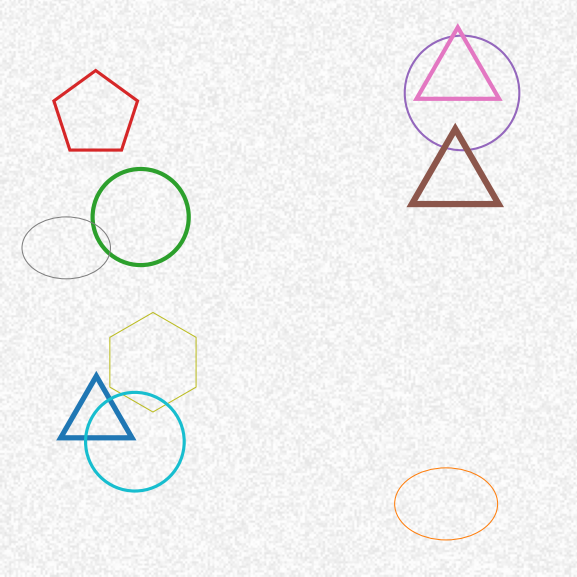[{"shape": "triangle", "thickness": 2.5, "radius": 0.36, "center": [0.167, 0.277]}, {"shape": "oval", "thickness": 0.5, "radius": 0.45, "center": [0.773, 0.127]}, {"shape": "circle", "thickness": 2, "radius": 0.42, "center": [0.244, 0.623]}, {"shape": "pentagon", "thickness": 1.5, "radius": 0.38, "center": [0.166, 0.801]}, {"shape": "circle", "thickness": 1, "radius": 0.5, "center": [0.8, 0.838]}, {"shape": "triangle", "thickness": 3, "radius": 0.43, "center": [0.788, 0.689]}, {"shape": "triangle", "thickness": 2, "radius": 0.41, "center": [0.793, 0.869]}, {"shape": "oval", "thickness": 0.5, "radius": 0.38, "center": [0.115, 0.57]}, {"shape": "hexagon", "thickness": 0.5, "radius": 0.43, "center": [0.265, 0.372]}, {"shape": "circle", "thickness": 1.5, "radius": 0.43, "center": [0.234, 0.234]}]